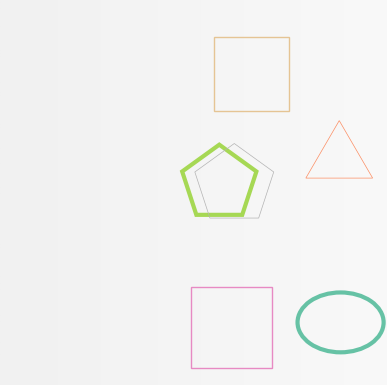[{"shape": "oval", "thickness": 3, "radius": 0.56, "center": [0.879, 0.163]}, {"shape": "triangle", "thickness": 0.5, "radius": 0.5, "center": [0.875, 0.587]}, {"shape": "square", "thickness": 1, "radius": 0.52, "center": [0.597, 0.149]}, {"shape": "pentagon", "thickness": 3, "radius": 0.5, "center": [0.566, 0.523]}, {"shape": "square", "thickness": 1, "radius": 0.48, "center": [0.649, 0.808]}, {"shape": "pentagon", "thickness": 0.5, "radius": 0.54, "center": [0.605, 0.52]}]